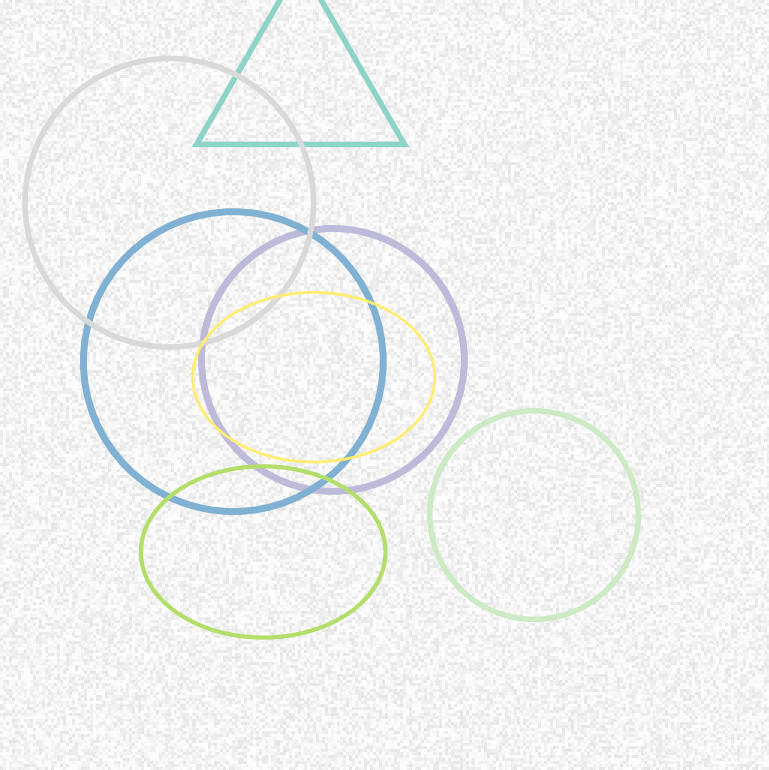[{"shape": "triangle", "thickness": 2, "radius": 0.78, "center": [0.39, 0.89]}, {"shape": "circle", "thickness": 2.5, "radius": 0.85, "center": [0.432, 0.533]}, {"shape": "circle", "thickness": 2.5, "radius": 0.97, "center": [0.303, 0.53]}, {"shape": "oval", "thickness": 1.5, "radius": 0.79, "center": [0.342, 0.283]}, {"shape": "circle", "thickness": 2, "radius": 0.94, "center": [0.22, 0.737]}, {"shape": "circle", "thickness": 2, "radius": 0.68, "center": [0.694, 0.331]}, {"shape": "oval", "thickness": 1, "radius": 0.79, "center": [0.407, 0.51]}]